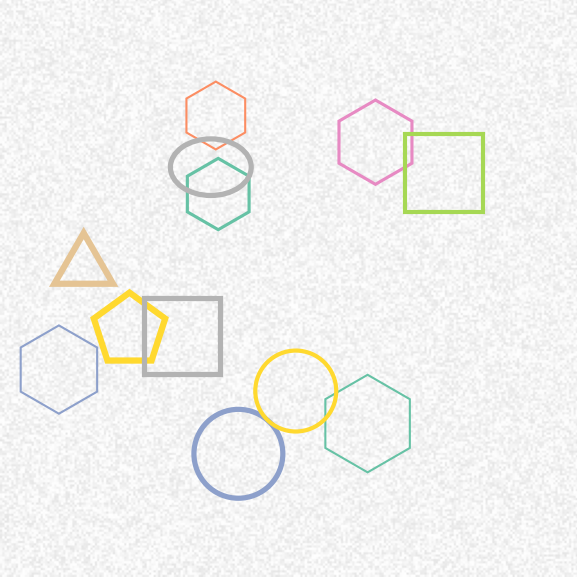[{"shape": "hexagon", "thickness": 1, "radius": 0.42, "center": [0.637, 0.266]}, {"shape": "hexagon", "thickness": 1.5, "radius": 0.31, "center": [0.378, 0.663]}, {"shape": "hexagon", "thickness": 1, "radius": 0.29, "center": [0.374, 0.799]}, {"shape": "circle", "thickness": 2.5, "radius": 0.38, "center": [0.413, 0.213]}, {"shape": "hexagon", "thickness": 1, "radius": 0.38, "center": [0.102, 0.359]}, {"shape": "hexagon", "thickness": 1.5, "radius": 0.36, "center": [0.65, 0.753]}, {"shape": "square", "thickness": 2, "radius": 0.34, "center": [0.769, 0.699]}, {"shape": "circle", "thickness": 2, "radius": 0.35, "center": [0.512, 0.322]}, {"shape": "pentagon", "thickness": 3, "radius": 0.33, "center": [0.224, 0.427]}, {"shape": "triangle", "thickness": 3, "radius": 0.29, "center": [0.145, 0.537]}, {"shape": "oval", "thickness": 2.5, "radius": 0.35, "center": [0.365, 0.71]}, {"shape": "square", "thickness": 2.5, "radius": 0.33, "center": [0.314, 0.418]}]